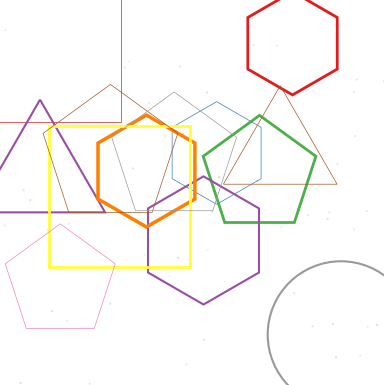[{"shape": "hexagon", "thickness": 2, "radius": 0.67, "center": [0.76, 0.888]}, {"shape": "square", "thickness": 0.5, "radius": 0.98, "center": [0.117, 0.88]}, {"shape": "hexagon", "thickness": 0.5, "radius": 0.67, "center": [0.563, 0.603]}, {"shape": "pentagon", "thickness": 2, "radius": 0.77, "center": [0.674, 0.547]}, {"shape": "triangle", "thickness": 1.5, "radius": 0.98, "center": [0.104, 0.546]}, {"shape": "hexagon", "thickness": 1.5, "radius": 0.83, "center": [0.529, 0.375]}, {"shape": "hexagon", "thickness": 2.5, "radius": 0.73, "center": [0.38, 0.556]}, {"shape": "square", "thickness": 2, "radius": 0.92, "center": [0.311, 0.49]}, {"shape": "pentagon", "thickness": 0.5, "radius": 0.92, "center": [0.287, 0.597]}, {"shape": "triangle", "thickness": 0.5, "radius": 0.85, "center": [0.728, 0.607]}, {"shape": "pentagon", "thickness": 0.5, "radius": 0.75, "center": [0.157, 0.268]}, {"shape": "pentagon", "thickness": 0.5, "radius": 0.85, "center": [0.452, 0.591]}, {"shape": "circle", "thickness": 1.5, "radius": 0.95, "center": [0.886, 0.131]}]